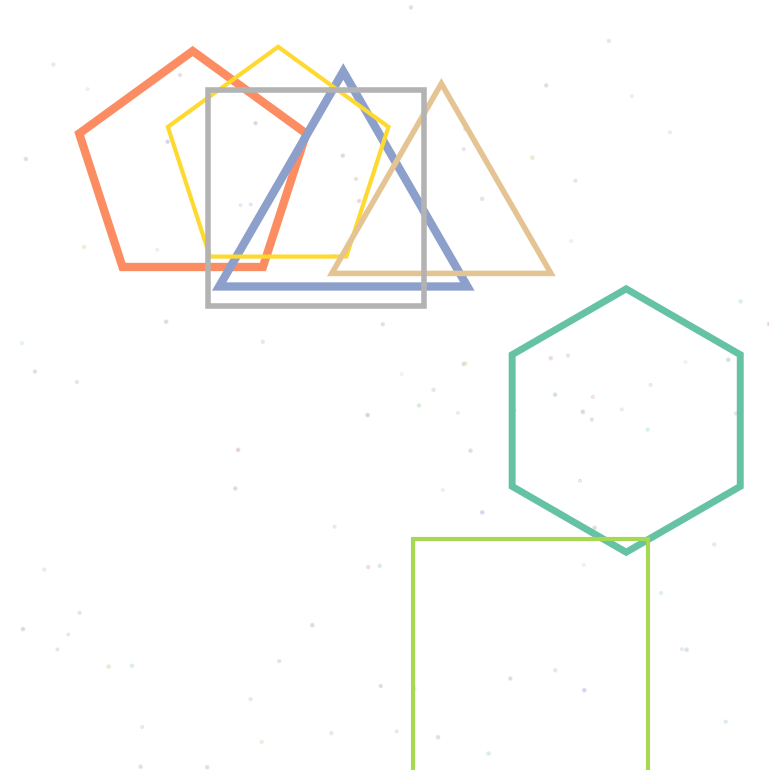[{"shape": "hexagon", "thickness": 2.5, "radius": 0.86, "center": [0.813, 0.454]}, {"shape": "pentagon", "thickness": 3, "radius": 0.78, "center": [0.25, 0.779]}, {"shape": "triangle", "thickness": 3, "radius": 0.93, "center": [0.446, 0.721]}, {"shape": "square", "thickness": 1.5, "radius": 0.76, "center": [0.689, 0.148]}, {"shape": "pentagon", "thickness": 1.5, "radius": 0.75, "center": [0.361, 0.789]}, {"shape": "triangle", "thickness": 2, "radius": 0.82, "center": [0.573, 0.727]}, {"shape": "square", "thickness": 2, "radius": 0.7, "center": [0.41, 0.743]}]